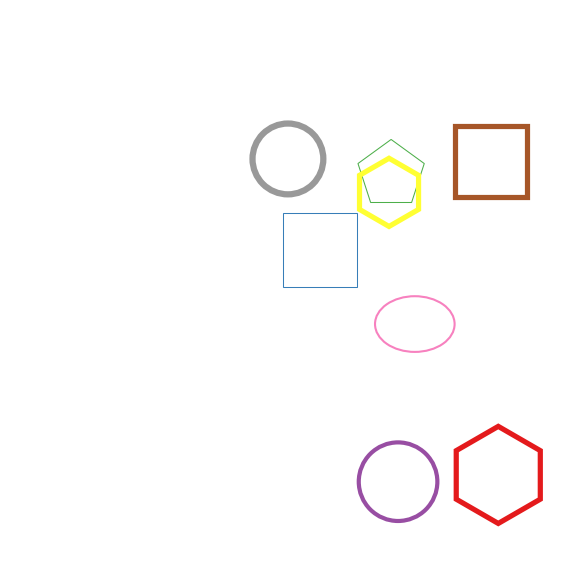[{"shape": "hexagon", "thickness": 2.5, "radius": 0.42, "center": [0.863, 0.177]}, {"shape": "square", "thickness": 0.5, "radius": 0.32, "center": [0.554, 0.566]}, {"shape": "pentagon", "thickness": 0.5, "radius": 0.3, "center": [0.677, 0.697]}, {"shape": "circle", "thickness": 2, "radius": 0.34, "center": [0.689, 0.165]}, {"shape": "hexagon", "thickness": 2.5, "radius": 0.3, "center": [0.674, 0.666]}, {"shape": "square", "thickness": 2.5, "radius": 0.31, "center": [0.85, 0.72]}, {"shape": "oval", "thickness": 1, "radius": 0.34, "center": [0.718, 0.438]}, {"shape": "circle", "thickness": 3, "radius": 0.31, "center": [0.499, 0.724]}]